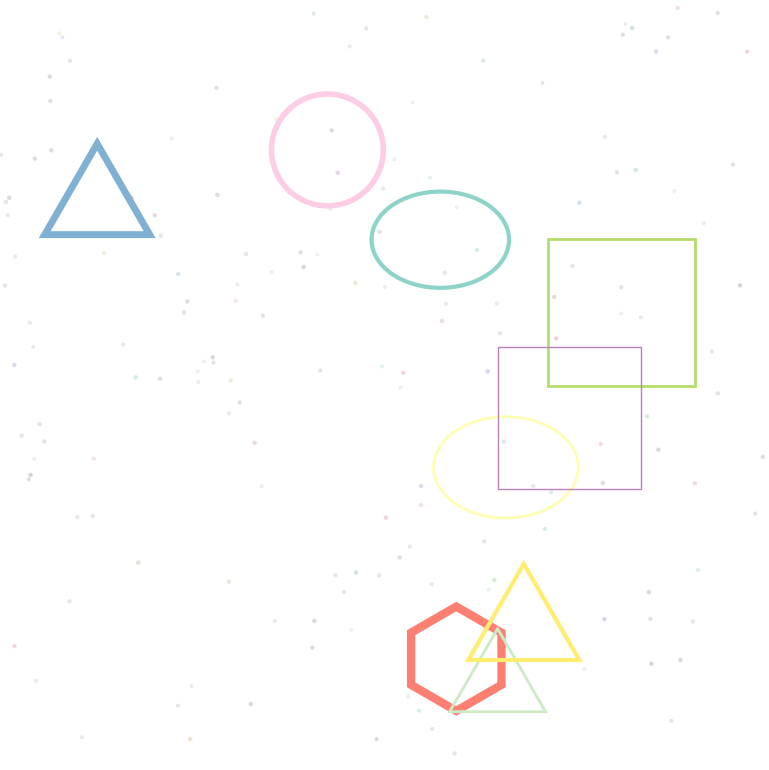[{"shape": "oval", "thickness": 1.5, "radius": 0.45, "center": [0.572, 0.689]}, {"shape": "oval", "thickness": 1, "radius": 0.47, "center": [0.657, 0.393]}, {"shape": "hexagon", "thickness": 3, "radius": 0.34, "center": [0.593, 0.144]}, {"shape": "triangle", "thickness": 2.5, "radius": 0.39, "center": [0.126, 0.735]}, {"shape": "square", "thickness": 1, "radius": 0.48, "center": [0.808, 0.594]}, {"shape": "circle", "thickness": 2, "radius": 0.36, "center": [0.425, 0.805]}, {"shape": "square", "thickness": 0.5, "radius": 0.46, "center": [0.74, 0.457]}, {"shape": "triangle", "thickness": 1, "radius": 0.36, "center": [0.646, 0.112]}, {"shape": "triangle", "thickness": 1.5, "radius": 0.42, "center": [0.68, 0.184]}]